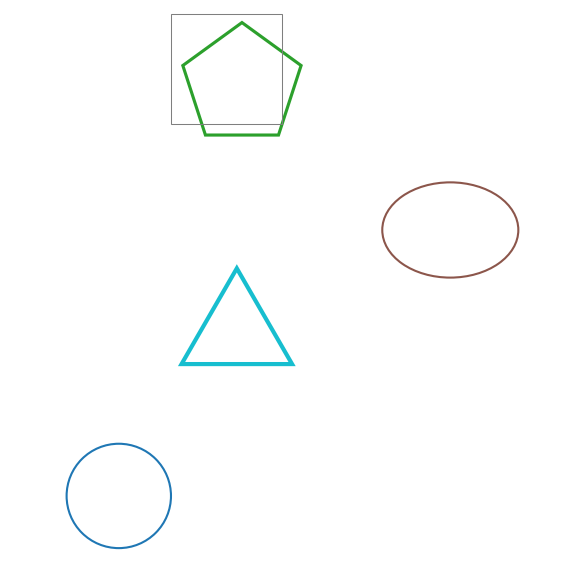[{"shape": "circle", "thickness": 1, "radius": 0.45, "center": [0.206, 0.14]}, {"shape": "pentagon", "thickness": 1.5, "radius": 0.54, "center": [0.419, 0.852]}, {"shape": "oval", "thickness": 1, "radius": 0.59, "center": [0.78, 0.601]}, {"shape": "square", "thickness": 0.5, "radius": 0.48, "center": [0.392, 0.88]}, {"shape": "triangle", "thickness": 2, "radius": 0.55, "center": [0.41, 0.424]}]